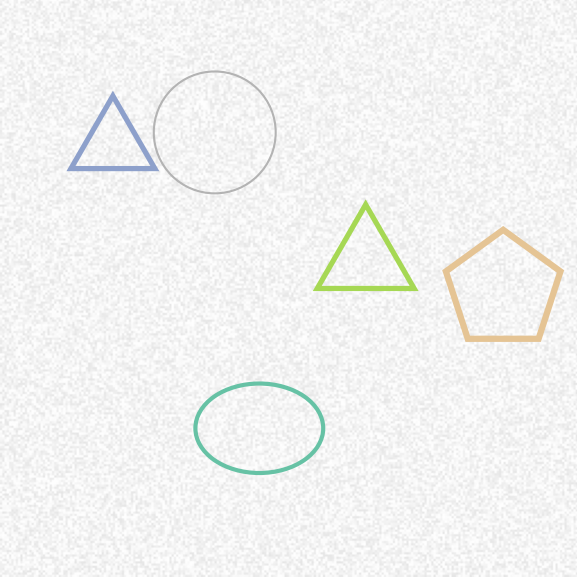[{"shape": "oval", "thickness": 2, "radius": 0.55, "center": [0.449, 0.258]}, {"shape": "triangle", "thickness": 2.5, "radius": 0.42, "center": [0.195, 0.749]}, {"shape": "triangle", "thickness": 2.5, "radius": 0.48, "center": [0.633, 0.548]}, {"shape": "pentagon", "thickness": 3, "radius": 0.52, "center": [0.871, 0.497]}, {"shape": "circle", "thickness": 1, "radius": 0.53, "center": [0.372, 0.77]}]